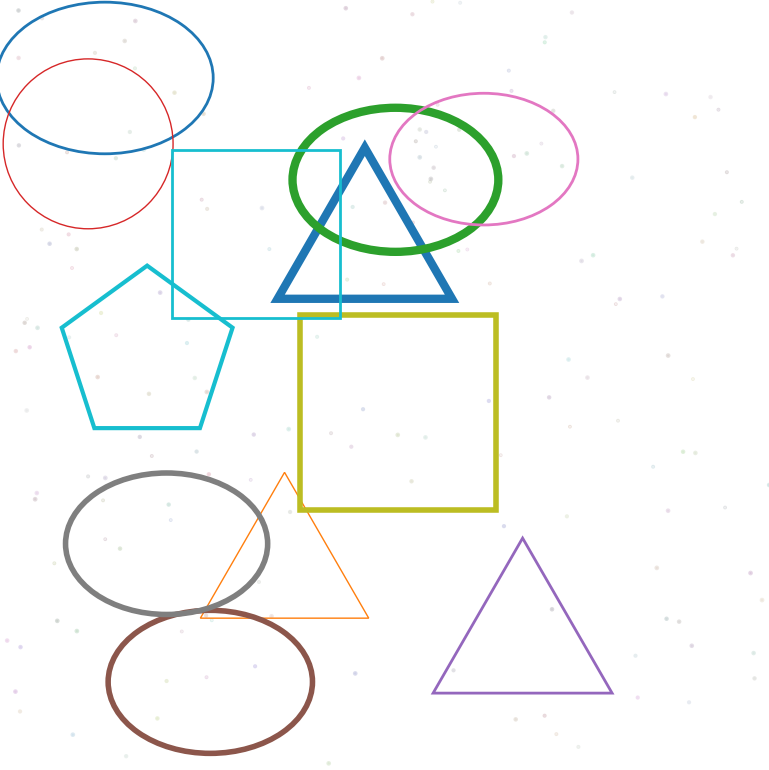[{"shape": "oval", "thickness": 1, "radius": 0.7, "center": [0.136, 0.899]}, {"shape": "triangle", "thickness": 3, "radius": 0.65, "center": [0.474, 0.677]}, {"shape": "triangle", "thickness": 0.5, "radius": 0.63, "center": [0.37, 0.26]}, {"shape": "oval", "thickness": 3, "radius": 0.67, "center": [0.514, 0.766]}, {"shape": "circle", "thickness": 0.5, "radius": 0.55, "center": [0.114, 0.813]}, {"shape": "triangle", "thickness": 1, "radius": 0.67, "center": [0.679, 0.167]}, {"shape": "oval", "thickness": 2, "radius": 0.66, "center": [0.273, 0.114]}, {"shape": "oval", "thickness": 1, "radius": 0.61, "center": [0.628, 0.793]}, {"shape": "oval", "thickness": 2, "radius": 0.66, "center": [0.216, 0.294]}, {"shape": "square", "thickness": 2, "radius": 0.63, "center": [0.517, 0.464]}, {"shape": "square", "thickness": 1, "radius": 0.55, "center": [0.332, 0.696]}, {"shape": "pentagon", "thickness": 1.5, "radius": 0.58, "center": [0.191, 0.538]}]